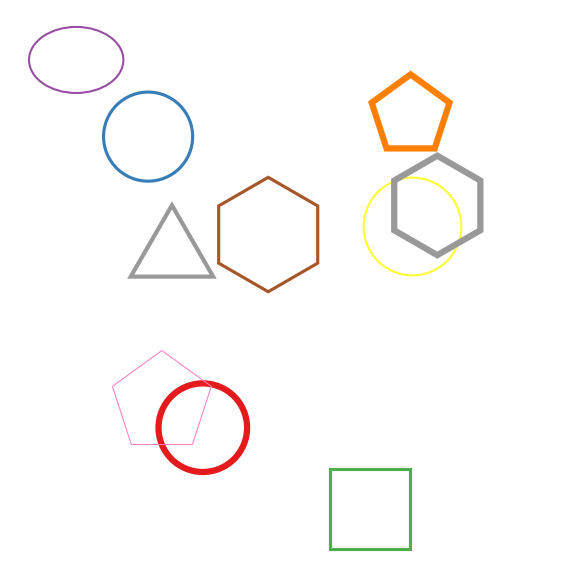[{"shape": "circle", "thickness": 3, "radius": 0.38, "center": [0.351, 0.259]}, {"shape": "circle", "thickness": 1.5, "radius": 0.39, "center": [0.256, 0.763]}, {"shape": "square", "thickness": 1.5, "radius": 0.35, "center": [0.64, 0.118]}, {"shape": "oval", "thickness": 1, "radius": 0.41, "center": [0.132, 0.895]}, {"shape": "pentagon", "thickness": 3, "radius": 0.35, "center": [0.711, 0.799]}, {"shape": "circle", "thickness": 1, "radius": 0.42, "center": [0.714, 0.607]}, {"shape": "hexagon", "thickness": 1.5, "radius": 0.5, "center": [0.464, 0.593]}, {"shape": "pentagon", "thickness": 0.5, "radius": 0.45, "center": [0.28, 0.302]}, {"shape": "hexagon", "thickness": 3, "radius": 0.43, "center": [0.757, 0.643]}, {"shape": "triangle", "thickness": 2, "radius": 0.41, "center": [0.298, 0.561]}]